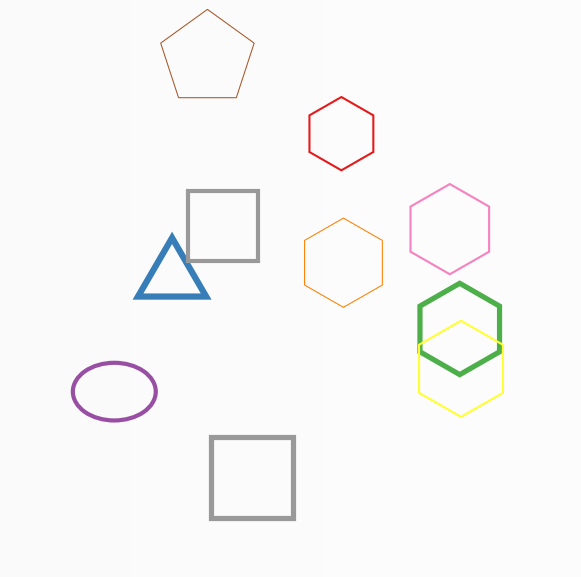[{"shape": "hexagon", "thickness": 1, "radius": 0.32, "center": [0.587, 0.768]}, {"shape": "triangle", "thickness": 3, "radius": 0.34, "center": [0.296, 0.519]}, {"shape": "hexagon", "thickness": 2.5, "radius": 0.4, "center": [0.791, 0.43]}, {"shape": "oval", "thickness": 2, "radius": 0.36, "center": [0.197, 0.321]}, {"shape": "hexagon", "thickness": 0.5, "radius": 0.39, "center": [0.591, 0.544]}, {"shape": "hexagon", "thickness": 1, "radius": 0.42, "center": [0.793, 0.361]}, {"shape": "pentagon", "thickness": 0.5, "radius": 0.42, "center": [0.357, 0.898]}, {"shape": "hexagon", "thickness": 1, "radius": 0.39, "center": [0.774, 0.602]}, {"shape": "square", "thickness": 2.5, "radius": 0.35, "center": [0.433, 0.173]}, {"shape": "square", "thickness": 2, "radius": 0.3, "center": [0.384, 0.608]}]